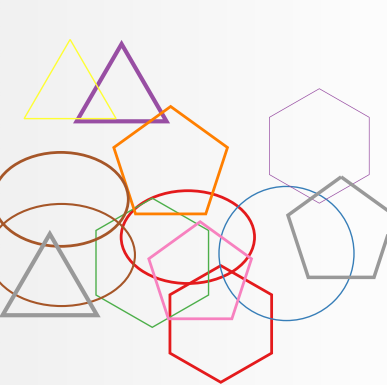[{"shape": "oval", "thickness": 2, "radius": 0.86, "center": [0.485, 0.384]}, {"shape": "hexagon", "thickness": 2, "radius": 0.76, "center": [0.57, 0.159]}, {"shape": "circle", "thickness": 1, "radius": 0.87, "center": [0.739, 0.342]}, {"shape": "hexagon", "thickness": 1, "radius": 0.84, "center": [0.393, 0.318]}, {"shape": "hexagon", "thickness": 0.5, "radius": 0.74, "center": [0.824, 0.621]}, {"shape": "triangle", "thickness": 3, "radius": 0.67, "center": [0.314, 0.752]}, {"shape": "pentagon", "thickness": 2, "radius": 0.77, "center": [0.44, 0.569]}, {"shape": "triangle", "thickness": 1, "radius": 0.69, "center": [0.181, 0.76]}, {"shape": "oval", "thickness": 1.5, "radius": 0.95, "center": [0.159, 0.338]}, {"shape": "oval", "thickness": 2, "radius": 0.87, "center": [0.157, 0.482]}, {"shape": "pentagon", "thickness": 2, "radius": 0.7, "center": [0.517, 0.285]}, {"shape": "triangle", "thickness": 3, "radius": 0.7, "center": [0.129, 0.252]}, {"shape": "pentagon", "thickness": 2.5, "radius": 0.72, "center": [0.88, 0.396]}]